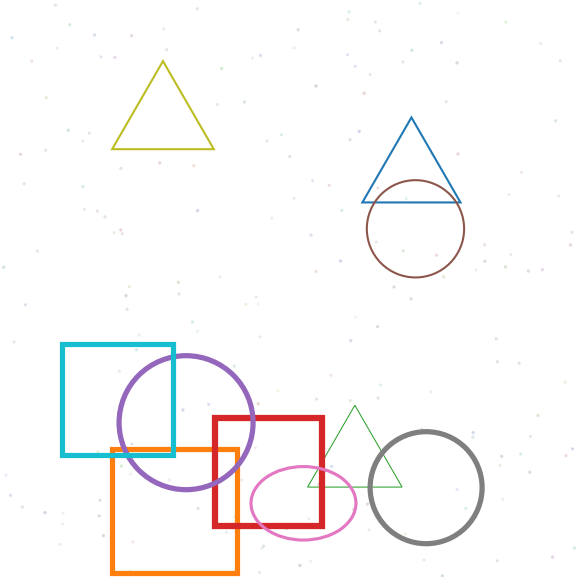[{"shape": "triangle", "thickness": 1, "radius": 0.49, "center": [0.712, 0.698]}, {"shape": "square", "thickness": 2.5, "radius": 0.54, "center": [0.303, 0.114]}, {"shape": "triangle", "thickness": 0.5, "radius": 0.47, "center": [0.614, 0.203]}, {"shape": "square", "thickness": 3, "radius": 0.46, "center": [0.465, 0.182]}, {"shape": "circle", "thickness": 2.5, "radius": 0.58, "center": [0.322, 0.267]}, {"shape": "circle", "thickness": 1, "radius": 0.42, "center": [0.719, 0.603]}, {"shape": "oval", "thickness": 1.5, "radius": 0.45, "center": [0.525, 0.128]}, {"shape": "circle", "thickness": 2.5, "radius": 0.48, "center": [0.738, 0.155]}, {"shape": "triangle", "thickness": 1, "radius": 0.51, "center": [0.282, 0.792]}, {"shape": "square", "thickness": 2.5, "radius": 0.48, "center": [0.204, 0.307]}]